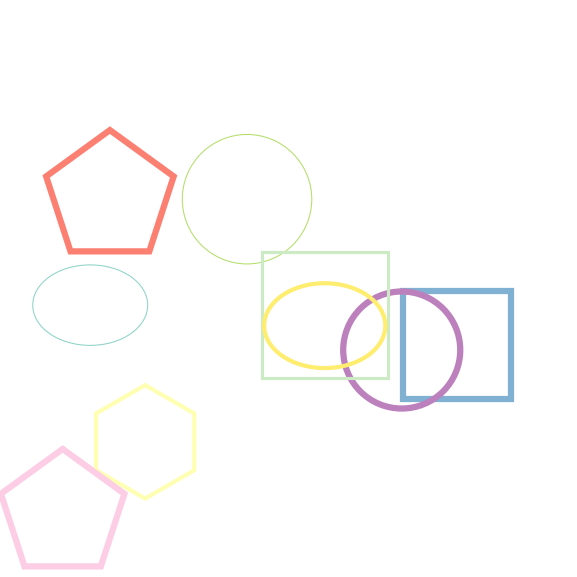[{"shape": "oval", "thickness": 0.5, "radius": 0.5, "center": [0.156, 0.471]}, {"shape": "hexagon", "thickness": 2, "radius": 0.49, "center": [0.251, 0.234]}, {"shape": "pentagon", "thickness": 3, "radius": 0.58, "center": [0.19, 0.658]}, {"shape": "square", "thickness": 3, "radius": 0.47, "center": [0.791, 0.401]}, {"shape": "circle", "thickness": 0.5, "radius": 0.56, "center": [0.428, 0.654]}, {"shape": "pentagon", "thickness": 3, "radius": 0.56, "center": [0.109, 0.109]}, {"shape": "circle", "thickness": 3, "radius": 0.51, "center": [0.696, 0.393]}, {"shape": "square", "thickness": 1.5, "radius": 0.54, "center": [0.563, 0.453]}, {"shape": "oval", "thickness": 2, "radius": 0.52, "center": [0.562, 0.435]}]